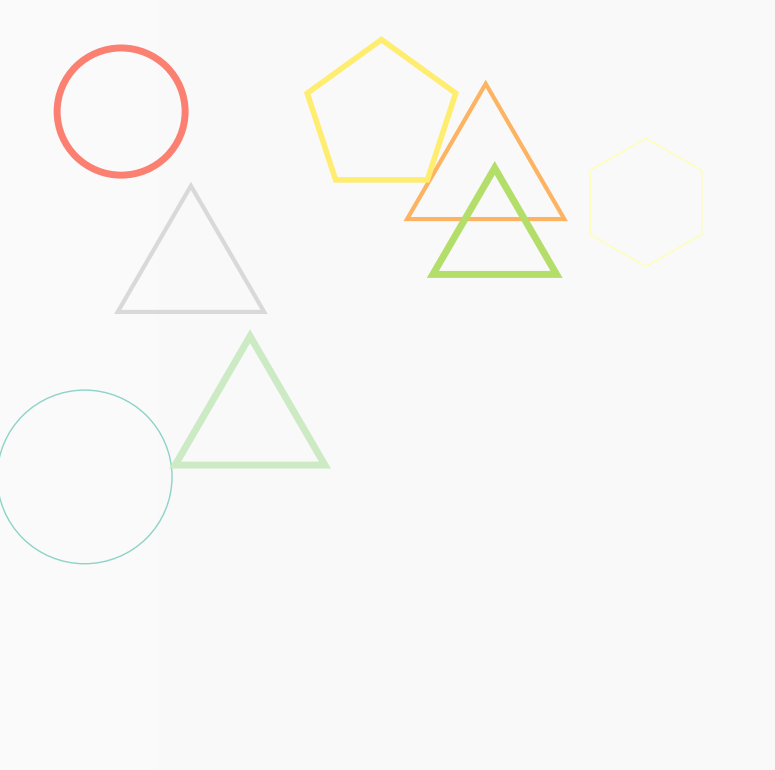[{"shape": "circle", "thickness": 0.5, "radius": 0.56, "center": [0.109, 0.381]}, {"shape": "hexagon", "thickness": 0.5, "radius": 0.42, "center": [0.833, 0.737]}, {"shape": "circle", "thickness": 2.5, "radius": 0.41, "center": [0.156, 0.855]}, {"shape": "triangle", "thickness": 1.5, "radius": 0.59, "center": [0.627, 0.774]}, {"shape": "triangle", "thickness": 2.5, "radius": 0.46, "center": [0.638, 0.69]}, {"shape": "triangle", "thickness": 1.5, "radius": 0.55, "center": [0.246, 0.649]}, {"shape": "triangle", "thickness": 2.5, "radius": 0.56, "center": [0.323, 0.452]}, {"shape": "pentagon", "thickness": 2, "radius": 0.5, "center": [0.492, 0.848]}]